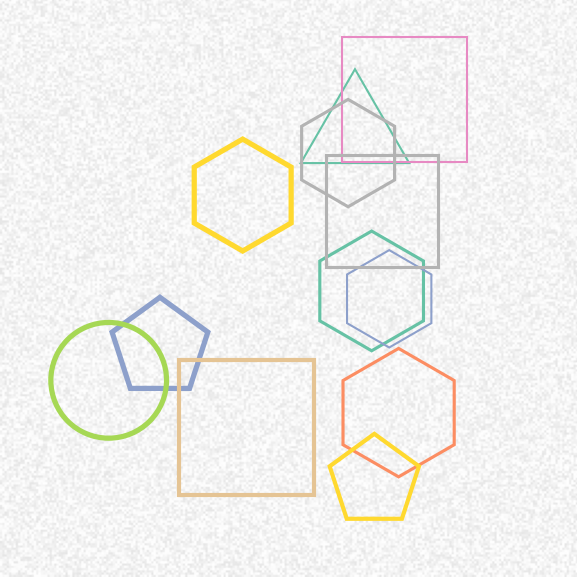[{"shape": "triangle", "thickness": 1, "radius": 0.54, "center": [0.615, 0.771]}, {"shape": "hexagon", "thickness": 1.5, "radius": 0.52, "center": [0.644, 0.495]}, {"shape": "hexagon", "thickness": 1.5, "radius": 0.56, "center": [0.69, 0.285]}, {"shape": "hexagon", "thickness": 1, "radius": 0.42, "center": [0.674, 0.482]}, {"shape": "pentagon", "thickness": 2.5, "radius": 0.44, "center": [0.277, 0.397]}, {"shape": "square", "thickness": 1, "radius": 0.54, "center": [0.7, 0.827]}, {"shape": "circle", "thickness": 2.5, "radius": 0.5, "center": [0.188, 0.341]}, {"shape": "pentagon", "thickness": 2, "radius": 0.41, "center": [0.648, 0.167]}, {"shape": "hexagon", "thickness": 2.5, "radius": 0.48, "center": [0.42, 0.661]}, {"shape": "square", "thickness": 2, "radius": 0.59, "center": [0.427, 0.259]}, {"shape": "square", "thickness": 1.5, "radius": 0.48, "center": [0.662, 0.633]}, {"shape": "hexagon", "thickness": 1.5, "radius": 0.46, "center": [0.603, 0.734]}]